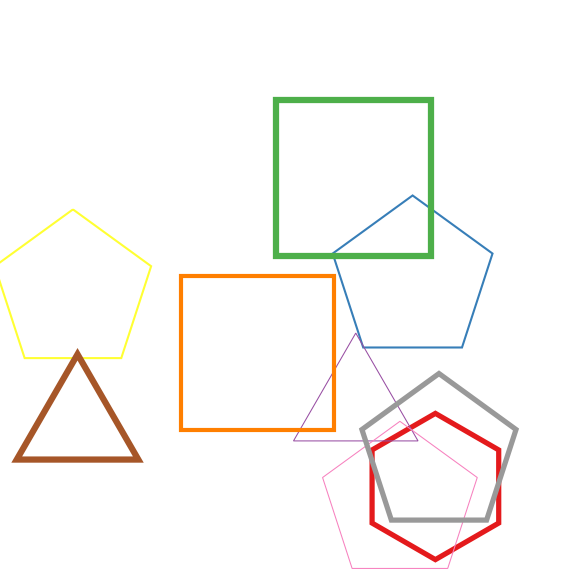[{"shape": "hexagon", "thickness": 2.5, "radius": 0.63, "center": [0.754, 0.157]}, {"shape": "pentagon", "thickness": 1, "radius": 0.73, "center": [0.714, 0.515]}, {"shape": "square", "thickness": 3, "radius": 0.67, "center": [0.613, 0.691]}, {"shape": "triangle", "thickness": 0.5, "radius": 0.62, "center": [0.616, 0.298]}, {"shape": "square", "thickness": 2, "radius": 0.66, "center": [0.445, 0.388]}, {"shape": "pentagon", "thickness": 1, "radius": 0.71, "center": [0.126, 0.494]}, {"shape": "triangle", "thickness": 3, "radius": 0.61, "center": [0.134, 0.264]}, {"shape": "pentagon", "thickness": 0.5, "radius": 0.7, "center": [0.692, 0.129]}, {"shape": "pentagon", "thickness": 2.5, "radius": 0.7, "center": [0.76, 0.212]}]